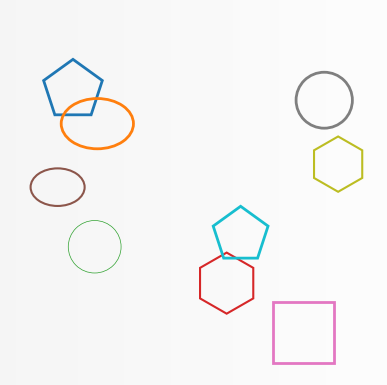[{"shape": "pentagon", "thickness": 2, "radius": 0.4, "center": [0.188, 0.766]}, {"shape": "oval", "thickness": 2, "radius": 0.47, "center": [0.251, 0.679]}, {"shape": "circle", "thickness": 0.5, "radius": 0.34, "center": [0.244, 0.359]}, {"shape": "hexagon", "thickness": 1.5, "radius": 0.4, "center": [0.585, 0.265]}, {"shape": "oval", "thickness": 1.5, "radius": 0.35, "center": [0.149, 0.514]}, {"shape": "square", "thickness": 2, "radius": 0.39, "center": [0.783, 0.136]}, {"shape": "circle", "thickness": 2, "radius": 0.36, "center": [0.837, 0.74]}, {"shape": "hexagon", "thickness": 1.5, "radius": 0.36, "center": [0.873, 0.574]}, {"shape": "pentagon", "thickness": 2, "radius": 0.37, "center": [0.621, 0.39]}]